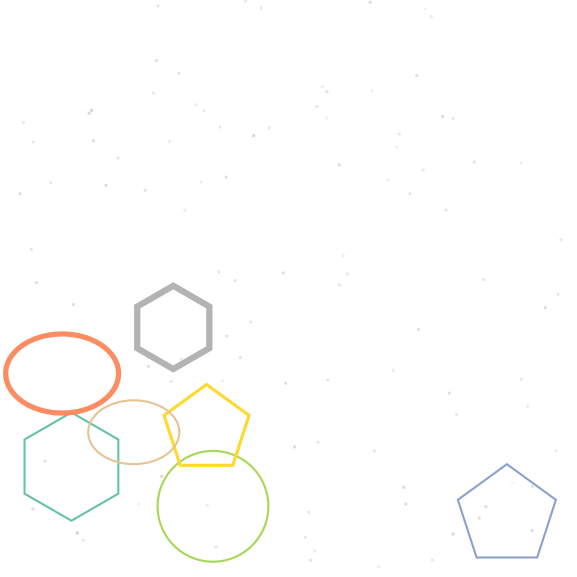[{"shape": "hexagon", "thickness": 1, "radius": 0.47, "center": [0.124, 0.191]}, {"shape": "oval", "thickness": 2.5, "radius": 0.49, "center": [0.108, 0.352]}, {"shape": "pentagon", "thickness": 1, "radius": 0.45, "center": [0.878, 0.106]}, {"shape": "circle", "thickness": 1, "radius": 0.48, "center": [0.369, 0.122]}, {"shape": "pentagon", "thickness": 1.5, "radius": 0.39, "center": [0.358, 0.256]}, {"shape": "oval", "thickness": 1, "radius": 0.39, "center": [0.232, 0.251]}, {"shape": "hexagon", "thickness": 3, "radius": 0.36, "center": [0.3, 0.432]}]